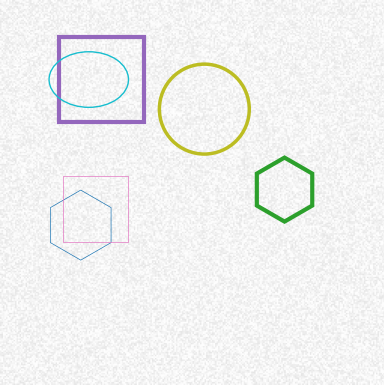[{"shape": "hexagon", "thickness": 0.5, "radius": 0.45, "center": [0.21, 0.415]}, {"shape": "hexagon", "thickness": 3, "radius": 0.42, "center": [0.739, 0.508]}, {"shape": "square", "thickness": 3, "radius": 0.55, "center": [0.264, 0.794]}, {"shape": "square", "thickness": 0.5, "radius": 0.43, "center": [0.248, 0.457]}, {"shape": "circle", "thickness": 2.5, "radius": 0.58, "center": [0.531, 0.717]}, {"shape": "oval", "thickness": 1, "radius": 0.52, "center": [0.231, 0.793]}]